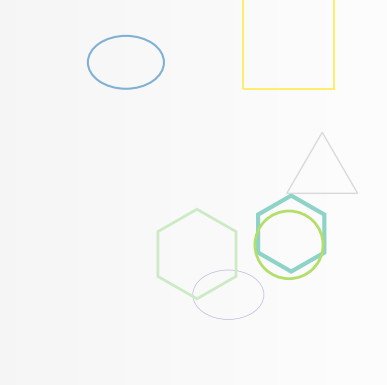[{"shape": "hexagon", "thickness": 3, "radius": 0.49, "center": [0.752, 0.393]}, {"shape": "oval", "thickness": 0.5, "radius": 0.46, "center": [0.589, 0.234]}, {"shape": "oval", "thickness": 1.5, "radius": 0.49, "center": [0.325, 0.838]}, {"shape": "circle", "thickness": 2, "radius": 0.44, "center": [0.746, 0.364]}, {"shape": "triangle", "thickness": 1, "radius": 0.53, "center": [0.832, 0.551]}, {"shape": "hexagon", "thickness": 2, "radius": 0.58, "center": [0.508, 0.34]}, {"shape": "square", "thickness": 1.5, "radius": 0.59, "center": [0.745, 0.886]}]